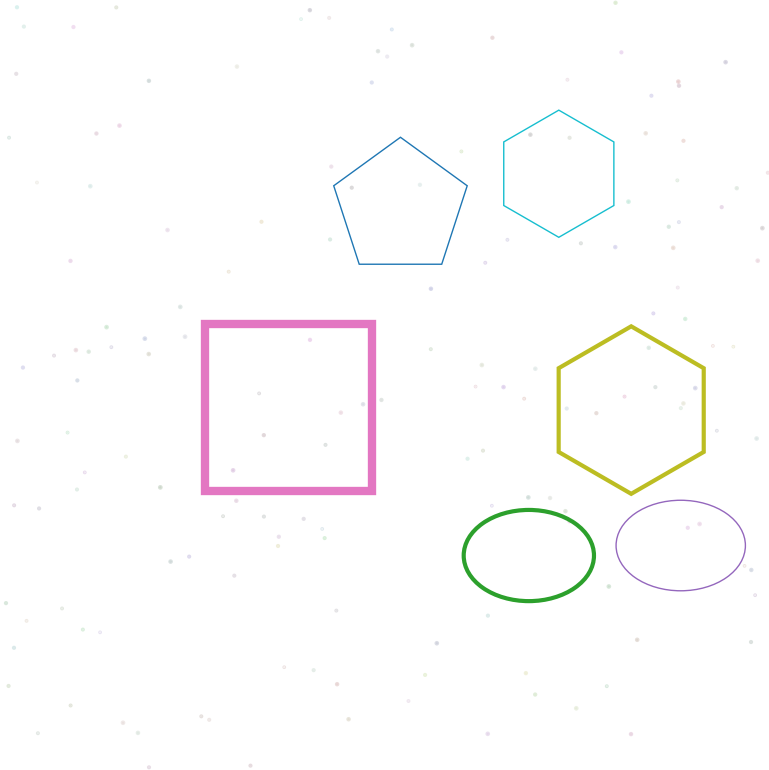[{"shape": "pentagon", "thickness": 0.5, "radius": 0.46, "center": [0.52, 0.731]}, {"shape": "oval", "thickness": 1.5, "radius": 0.42, "center": [0.687, 0.279]}, {"shape": "oval", "thickness": 0.5, "radius": 0.42, "center": [0.884, 0.292]}, {"shape": "square", "thickness": 3, "radius": 0.54, "center": [0.375, 0.471]}, {"shape": "hexagon", "thickness": 1.5, "radius": 0.54, "center": [0.82, 0.467]}, {"shape": "hexagon", "thickness": 0.5, "radius": 0.41, "center": [0.726, 0.774]}]